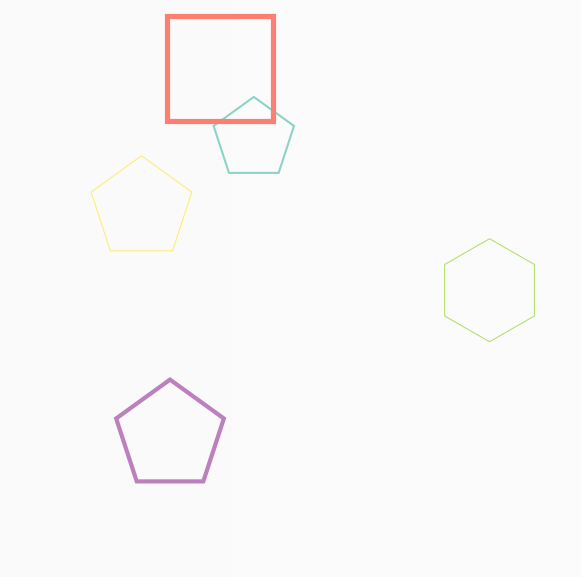[{"shape": "pentagon", "thickness": 1, "radius": 0.36, "center": [0.437, 0.759]}, {"shape": "square", "thickness": 2.5, "radius": 0.46, "center": [0.378, 0.88]}, {"shape": "hexagon", "thickness": 0.5, "radius": 0.45, "center": [0.842, 0.497]}, {"shape": "pentagon", "thickness": 2, "radius": 0.49, "center": [0.292, 0.244]}, {"shape": "pentagon", "thickness": 0.5, "radius": 0.46, "center": [0.243, 0.638]}]